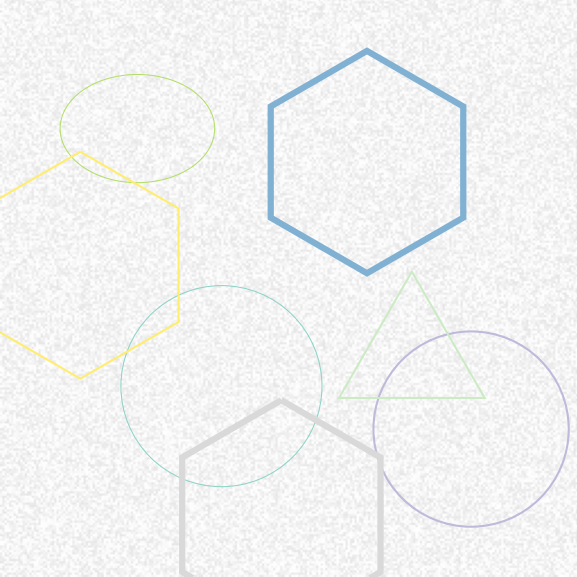[{"shape": "circle", "thickness": 0.5, "radius": 0.87, "center": [0.383, 0.33]}, {"shape": "circle", "thickness": 1, "radius": 0.85, "center": [0.816, 0.256]}, {"shape": "hexagon", "thickness": 3, "radius": 0.96, "center": [0.635, 0.718]}, {"shape": "oval", "thickness": 0.5, "radius": 0.67, "center": [0.238, 0.777]}, {"shape": "hexagon", "thickness": 3, "radius": 0.99, "center": [0.487, 0.108]}, {"shape": "triangle", "thickness": 1, "radius": 0.73, "center": [0.713, 0.383]}, {"shape": "hexagon", "thickness": 1, "radius": 0.98, "center": [0.139, 0.54]}]